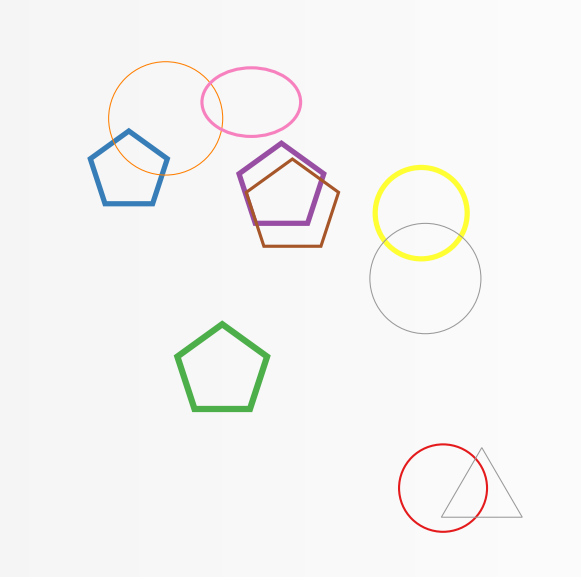[{"shape": "circle", "thickness": 1, "radius": 0.38, "center": [0.762, 0.154]}, {"shape": "pentagon", "thickness": 2.5, "radius": 0.35, "center": [0.222, 0.703]}, {"shape": "pentagon", "thickness": 3, "radius": 0.41, "center": [0.382, 0.357]}, {"shape": "pentagon", "thickness": 2.5, "radius": 0.38, "center": [0.484, 0.674]}, {"shape": "circle", "thickness": 0.5, "radius": 0.49, "center": [0.285, 0.794]}, {"shape": "circle", "thickness": 2.5, "radius": 0.4, "center": [0.725, 0.63]}, {"shape": "pentagon", "thickness": 1.5, "radius": 0.42, "center": [0.503, 0.64]}, {"shape": "oval", "thickness": 1.5, "radius": 0.42, "center": [0.432, 0.822]}, {"shape": "triangle", "thickness": 0.5, "radius": 0.4, "center": [0.829, 0.144]}, {"shape": "circle", "thickness": 0.5, "radius": 0.48, "center": [0.732, 0.517]}]